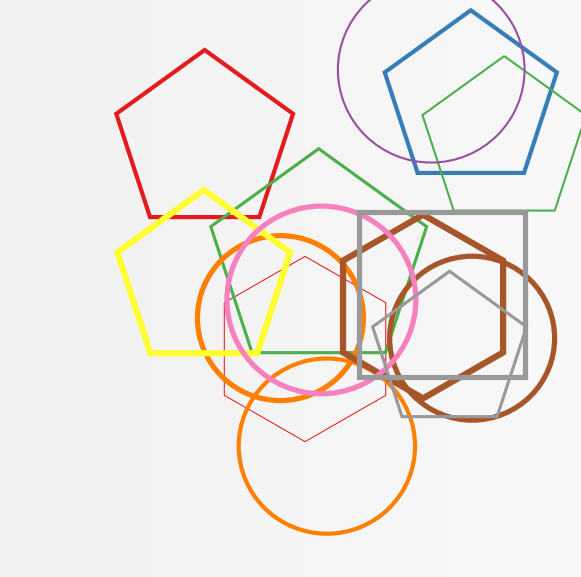[{"shape": "hexagon", "thickness": 0.5, "radius": 0.8, "center": [0.525, 0.395]}, {"shape": "pentagon", "thickness": 2, "radius": 0.8, "center": [0.352, 0.753]}, {"shape": "pentagon", "thickness": 2, "radius": 0.78, "center": [0.81, 0.826]}, {"shape": "pentagon", "thickness": 1.5, "radius": 0.98, "center": [0.548, 0.546]}, {"shape": "pentagon", "thickness": 1, "radius": 0.74, "center": [0.867, 0.754]}, {"shape": "circle", "thickness": 1, "radius": 0.8, "center": [0.742, 0.878]}, {"shape": "circle", "thickness": 2.5, "radius": 0.71, "center": [0.482, 0.448]}, {"shape": "circle", "thickness": 2, "radius": 0.76, "center": [0.562, 0.227]}, {"shape": "pentagon", "thickness": 3, "radius": 0.78, "center": [0.351, 0.514]}, {"shape": "circle", "thickness": 2.5, "radius": 0.71, "center": [0.812, 0.414]}, {"shape": "hexagon", "thickness": 3, "radius": 0.79, "center": [0.728, 0.468]}, {"shape": "circle", "thickness": 2.5, "radius": 0.81, "center": [0.553, 0.48]}, {"shape": "square", "thickness": 2.5, "radius": 0.71, "center": [0.76, 0.489]}, {"shape": "pentagon", "thickness": 1.5, "radius": 0.7, "center": [0.773, 0.39]}]